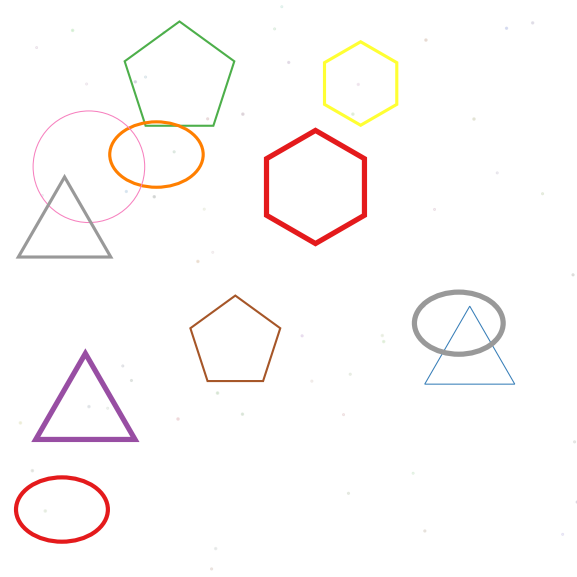[{"shape": "hexagon", "thickness": 2.5, "radius": 0.49, "center": [0.546, 0.675]}, {"shape": "oval", "thickness": 2, "radius": 0.4, "center": [0.107, 0.117]}, {"shape": "triangle", "thickness": 0.5, "radius": 0.45, "center": [0.813, 0.379]}, {"shape": "pentagon", "thickness": 1, "radius": 0.5, "center": [0.311, 0.862]}, {"shape": "triangle", "thickness": 2.5, "radius": 0.5, "center": [0.148, 0.288]}, {"shape": "oval", "thickness": 1.5, "radius": 0.4, "center": [0.271, 0.732]}, {"shape": "hexagon", "thickness": 1.5, "radius": 0.36, "center": [0.624, 0.855]}, {"shape": "pentagon", "thickness": 1, "radius": 0.41, "center": [0.407, 0.405]}, {"shape": "circle", "thickness": 0.5, "radius": 0.48, "center": [0.154, 0.71]}, {"shape": "triangle", "thickness": 1.5, "radius": 0.46, "center": [0.112, 0.6]}, {"shape": "oval", "thickness": 2.5, "radius": 0.38, "center": [0.794, 0.44]}]